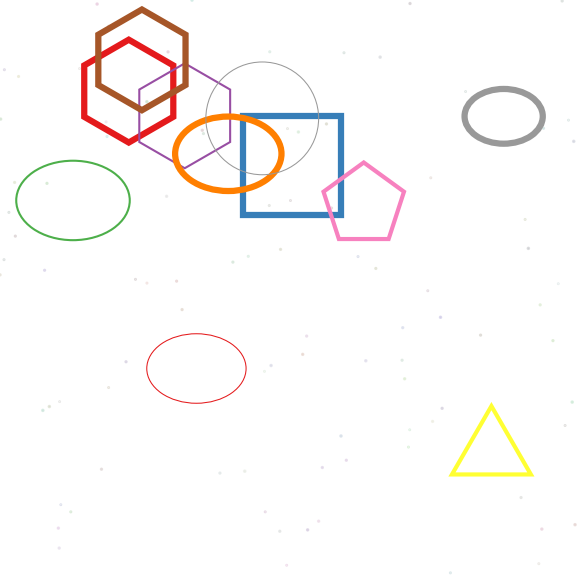[{"shape": "hexagon", "thickness": 3, "radius": 0.45, "center": [0.223, 0.841]}, {"shape": "oval", "thickness": 0.5, "radius": 0.43, "center": [0.34, 0.361]}, {"shape": "square", "thickness": 3, "radius": 0.43, "center": [0.505, 0.713]}, {"shape": "oval", "thickness": 1, "radius": 0.49, "center": [0.126, 0.652]}, {"shape": "hexagon", "thickness": 1, "radius": 0.45, "center": [0.32, 0.799]}, {"shape": "oval", "thickness": 3, "radius": 0.46, "center": [0.395, 0.733]}, {"shape": "triangle", "thickness": 2, "radius": 0.39, "center": [0.851, 0.217]}, {"shape": "hexagon", "thickness": 3, "radius": 0.44, "center": [0.246, 0.895]}, {"shape": "pentagon", "thickness": 2, "radius": 0.37, "center": [0.63, 0.645]}, {"shape": "circle", "thickness": 0.5, "radius": 0.49, "center": [0.454, 0.794]}, {"shape": "oval", "thickness": 3, "radius": 0.34, "center": [0.872, 0.798]}]